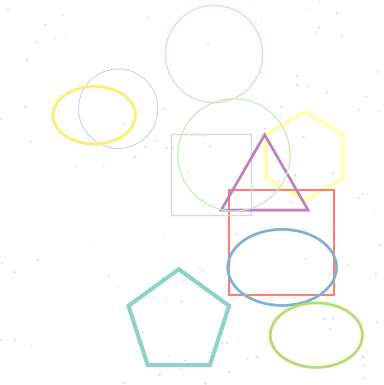[{"shape": "pentagon", "thickness": 3, "radius": 0.69, "center": [0.464, 0.163]}, {"shape": "hexagon", "thickness": 3, "radius": 0.57, "center": [0.791, 0.594]}, {"shape": "circle", "thickness": 0.5, "radius": 0.52, "center": [0.307, 0.718]}, {"shape": "square", "thickness": 1.5, "radius": 0.68, "center": [0.731, 0.37]}, {"shape": "oval", "thickness": 2, "radius": 0.71, "center": [0.733, 0.305]}, {"shape": "oval", "thickness": 2, "radius": 0.6, "center": [0.822, 0.129]}, {"shape": "circle", "thickness": 1, "radius": 0.63, "center": [0.556, 0.859]}, {"shape": "square", "thickness": 1, "radius": 0.52, "center": [0.548, 0.547]}, {"shape": "triangle", "thickness": 2, "radius": 0.65, "center": [0.687, 0.519]}, {"shape": "circle", "thickness": 1, "radius": 0.73, "center": [0.608, 0.598]}, {"shape": "oval", "thickness": 2, "radius": 0.54, "center": [0.245, 0.701]}]